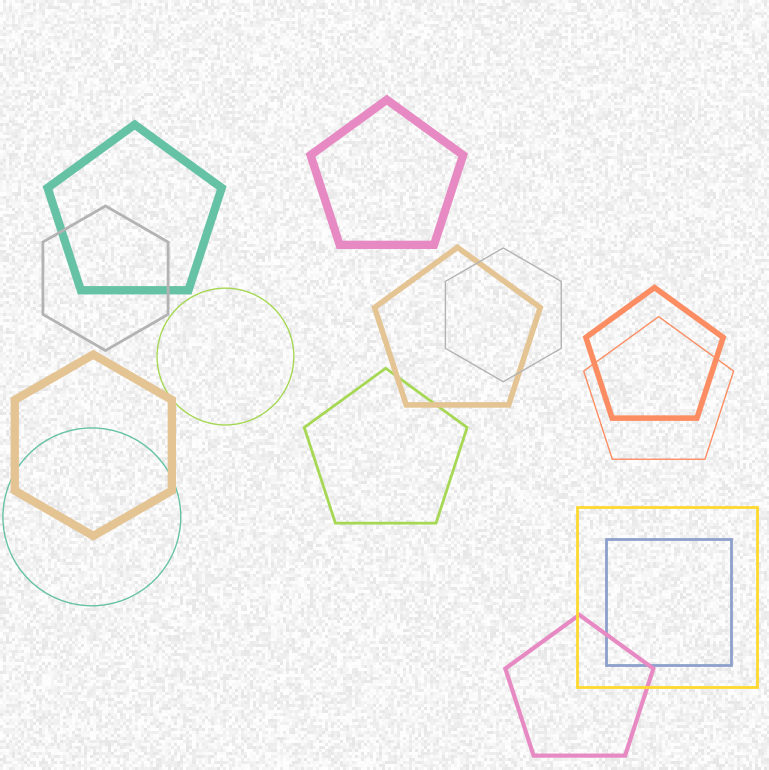[{"shape": "circle", "thickness": 0.5, "radius": 0.58, "center": [0.119, 0.329]}, {"shape": "pentagon", "thickness": 3, "radius": 0.59, "center": [0.175, 0.719]}, {"shape": "pentagon", "thickness": 2, "radius": 0.47, "center": [0.85, 0.533]}, {"shape": "pentagon", "thickness": 0.5, "radius": 0.51, "center": [0.855, 0.486]}, {"shape": "square", "thickness": 1, "radius": 0.41, "center": [0.868, 0.218]}, {"shape": "pentagon", "thickness": 3, "radius": 0.52, "center": [0.502, 0.766]}, {"shape": "pentagon", "thickness": 1.5, "radius": 0.51, "center": [0.752, 0.1]}, {"shape": "circle", "thickness": 0.5, "radius": 0.44, "center": [0.293, 0.537]}, {"shape": "pentagon", "thickness": 1, "radius": 0.56, "center": [0.501, 0.411]}, {"shape": "square", "thickness": 1, "radius": 0.58, "center": [0.866, 0.224]}, {"shape": "pentagon", "thickness": 2, "radius": 0.57, "center": [0.594, 0.566]}, {"shape": "hexagon", "thickness": 3, "radius": 0.59, "center": [0.121, 0.422]}, {"shape": "hexagon", "thickness": 0.5, "radius": 0.43, "center": [0.654, 0.591]}, {"shape": "hexagon", "thickness": 1, "radius": 0.47, "center": [0.137, 0.639]}]